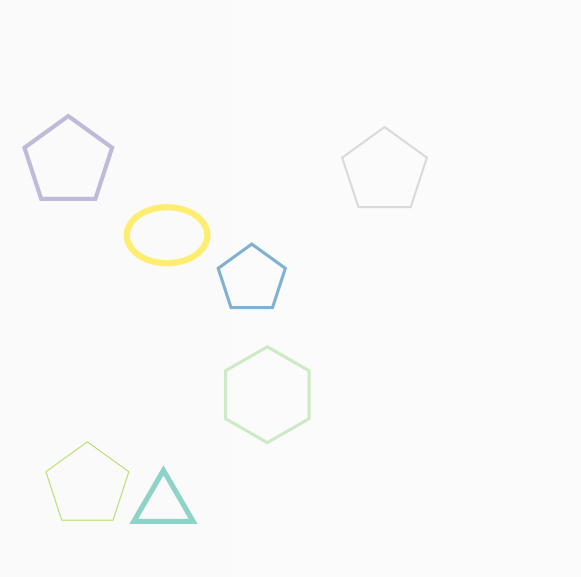[{"shape": "triangle", "thickness": 2.5, "radius": 0.29, "center": [0.281, 0.126]}, {"shape": "pentagon", "thickness": 2, "radius": 0.4, "center": [0.117, 0.719]}, {"shape": "pentagon", "thickness": 1.5, "radius": 0.3, "center": [0.433, 0.516]}, {"shape": "pentagon", "thickness": 0.5, "radius": 0.38, "center": [0.15, 0.159]}, {"shape": "pentagon", "thickness": 1, "radius": 0.38, "center": [0.662, 0.703]}, {"shape": "hexagon", "thickness": 1.5, "radius": 0.42, "center": [0.46, 0.316]}, {"shape": "oval", "thickness": 3, "radius": 0.35, "center": [0.287, 0.592]}]